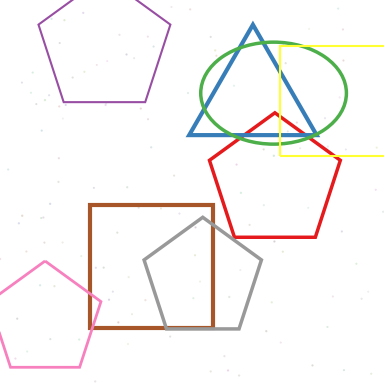[{"shape": "pentagon", "thickness": 2.5, "radius": 0.89, "center": [0.714, 0.528]}, {"shape": "triangle", "thickness": 3, "radius": 0.96, "center": [0.657, 0.745]}, {"shape": "oval", "thickness": 2.5, "radius": 0.95, "center": [0.711, 0.758]}, {"shape": "pentagon", "thickness": 1.5, "radius": 0.9, "center": [0.271, 0.88]}, {"shape": "square", "thickness": 1.5, "radius": 0.71, "center": [0.87, 0.739]}, {"shape": "square", "thickness": 3, "radius": 0.8, "center": [0.394, 0.309]}, {"shape": "pentagon", "thickness": 2, "radius": 0.76, "center": [0.117, 0.169]}, {"shape": "pentagon", "thickness": 2.5, "radius": 0.8, "center": [0.527, 0.275]}]